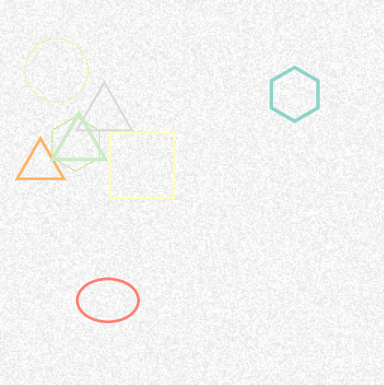[{"shape": "hexagon", "thickness": 2.5, "radius": 0.35, "center": [0.765, 0.755]}, {"shape": "square", "thickness": 1.5, "radius": 0.42, "center": [0.37, 0.57]}, {"shape": "oval", "thickness": 2, "radius": 0.4, "center": [0.28, 0.22]}, {"shape": "triangle", "thickness": 2, "radius": 0.35, "center": [0.105, 0.571]}, {"shape": "hexagon", "thickness": 0.5, "radius": 0.35, "center": [0.197, 0.626]}, {"shape": "triangle", "thickness": 1.5, "radius": 0.41, "center": [0.271, 0.703]}, {"shape": "triangle", "thickness": 2.5, "radius": 0.4, "center": [0.205, 0.626]}, {"shape": "circle", "thickness": 0.5, "radius": 0.41, "center": [0.147, 0.817]}]